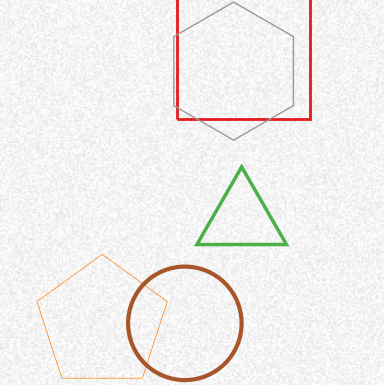[{"shape": "square", "thickness": 2, "radius": 0.87, "center": [0.632, 0.866]}, {"shape": "triangle", "thickness": 2.5, "radius": 0.67, "center": [0.628, 0.432]}, {"shape": "pentagon", "thickness": 0.5, "radius": 0.89, "center": [0.265, 0.162]}, {"shape": "circle", "thickness": 3, "radius": 0.74, "center": [0.48, 0.16]}, {"shape": "hexagon", "thickness": 1, "radius": 0.9, "center": [0.607, 0.815]}]